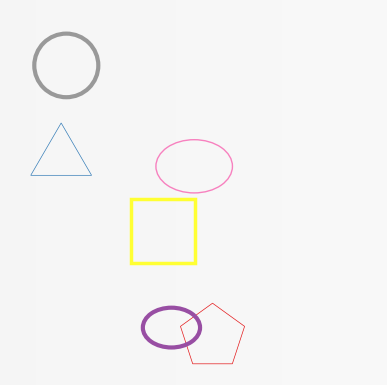[{"shape": "pentagon", "thickness": 0.5, "radius": 0.44, "center": [0.548, 0.125]}, {"shape": "triangle", "thickness": 0.5, "radius": 0.45, "center": [0.158, 0.59]}, {"shape": "oval", "thickness": 3, "radius": 0.37, "center": [0.442, 0.149]}, {"shape": "square", "thickness": 2.5, "radius": 0.42, "center": [0.421, 0.4]}, {"shape": "oval", "thickness": 1, "radius": 0.49, "center": [0.501, 0.568]}, {"shape": "circle", "thickness": 3, "radius": 0.41, "center": [0.171, 0.83]}]